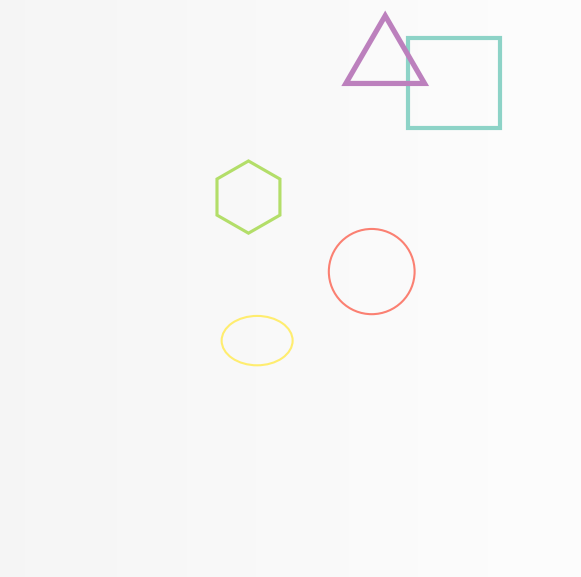[{"shape": "square", "thickness": 2, "radius": 0.39, "center": [0.781, 0.856]}, {"shape": "circle", "thickness": 1, "radius": 0.37, "center": [0.64, 0.529]}, {"shape": "hexagon", "thickness": 1.5, "radius": 0.31, "center": [0.427, 0.658]}, {"shape": "triangle", "thickness": 2.5, "radius": 0.39, "center": [0.663, 0.894]}, {"shape": "oval", "thickness": 1, "radius": 0.31, "center": [0.442, 0.409]}]